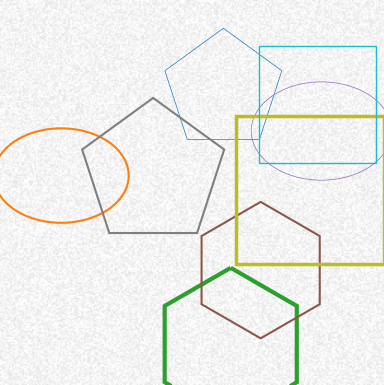[{"shape": "pentagon", "thickness": 0.5, "radius": 0.8, "center": [0.58, 0.767]}, {"shape": "oval", "thickness": 1.5, "radius": 0.88, "center": [0.159, 0.544]}, {"shape": "hexagon", "thickness": 3, "radius": 0.99, "center": [0.599, 0.106]}, {"shape": "oval", "thickness": 0.5, "radius": 0.91, "center": [0.835, 0.66]}, {"shape": "hexagon", "thickness": 1.5, "radius": 0.89, "center": [0.677, 0.298]}, {"shape": "pentagon", "thickness": 1.5, "radius": 0.97, "center": [0.398, 0.552]}, {"shape": "square", "thickness": 2.5, "radius": 0.96, "center": [0.805, 0.507]}, {"shape": "square", "thickness": 1, "radius": 0.76, "center": [0.825, 0.728]}]